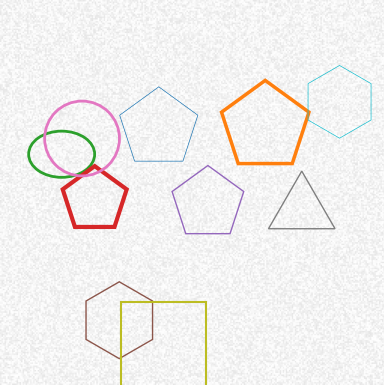[{"shape": "pentagon", "thickness": 0.5, "radius": 0.53, "center": [0.412, 0.668]}, {"shape": "pentagon", "thickness": 2.5, "radius": 0.6, "center": [0.689, 0.672]}, {"shape": "oval", "thickness": 2, "radius": 0.43, "center": [0.16, 0.599]}, {"shape": "pentagon", "thickness": 3, "radius": 0.44, "center": [0.246, 0.481]}, {"shape": "pentagon", "thickness": 1, "radius": 0.49, "center": [0.54, 0.472]}, {"shape": "hexagon", "thickness": 1, "radius": 0.5, "center": [0.31, 0.168]}, {"shape": "circle", "thickness": 2, "radius": 0.49, "center": [0.213, 0.64]}, {"shape": "triangle", "thickness": 1, "radius": 0.5, "center": [0.784, 0.456]}, {"shape": "square", "thickness": 1.5, "radius": 0.56, "center": [0.424, 0.103]}, {"shape": "hexagon", "thickness": 0.5, "radius": 0.47, "center": [0.882, 0.736]}]